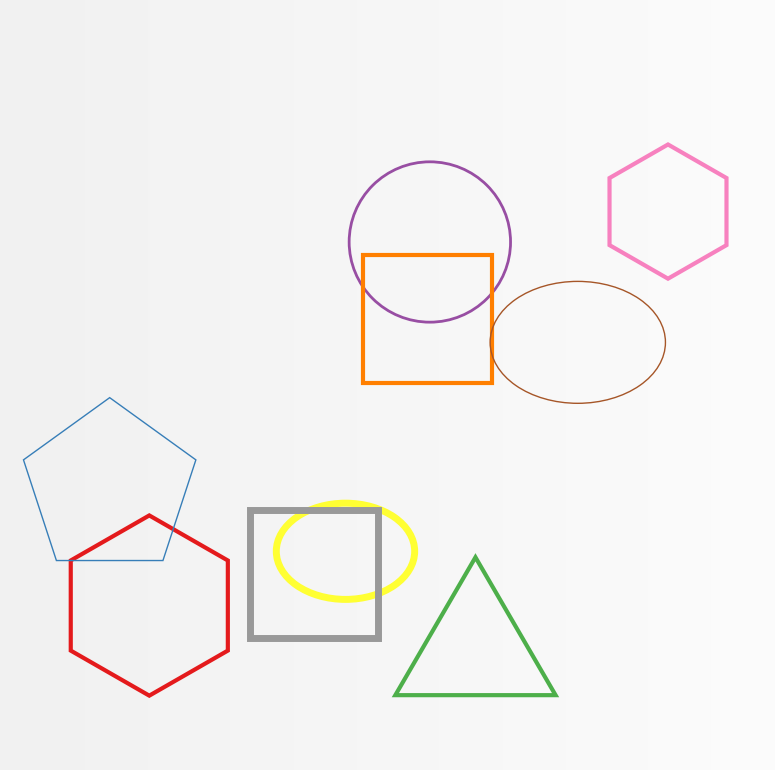[{"shape": "hexagon", "thickness": 1.5, "radius": 0.59, "center": [0.193, 0.214]}, {"shape": "pentagon", "thickness": 0.5, "radius": 0.58, "center": [0.142, 0.367]}, {"shape": "triangle", "thickness": 1.5, "radius": 0.6, "center": [0.613, 0.157]}, {"shape": "circle", "thickness": 1, "radius": 0.52, "center": [0.555, 0.686]}, {"shape": "square", "thickness": 1.5, "radius": 0.42, "center": [0.552, 0.586]}, {"shape": "oval", "thickness": 2.5, "radius": 0.45, "center": [0.446, 0.284]}, {"shape": "oval", "thickness": 0.5, "radius": 0.57, "center": [0.746, 0.555]}, {"shape": "hexagon", "thickness": 1.5, "radius": 0.44, "center": [0.862, 0.725]}, {"shape": "square", "thickness": 2.5, "radius": 0.41, "center": [0.405, 0.255]}]